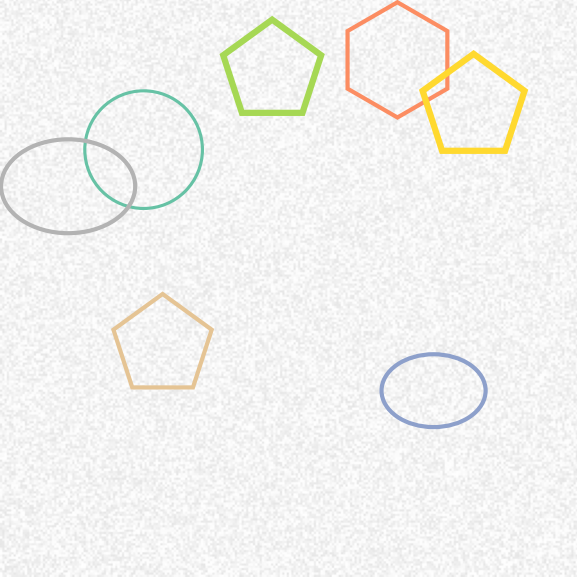[{"shape": "circle", "thickness": 1.5, "radius": 0.51, "center": [0.249, 0.74]}, {"shape": "hexagon", "thickness": 2, "radius": 0.5, "center": [0.688, 0.895]}, {"shape": "oval", "thickness": 2, "radius": 0.45, "center": [0.751, 0.323]}, {"shape": "pentagon", "thickness": 3, "radius": 0.45, "center": [0.471, 0.876]}, {"shape": "pentagon", "thickness": 3, "radius": 0.46, "center": [0.82, 0.813]}, {"shape": "pentagon", "thickness": 2, "radius": 0.45, "center": [0.282, 0.401]}, {"shape": "oval", "thickness": 2, "radius": 0.58, "center": [0.118, 0.677]}]